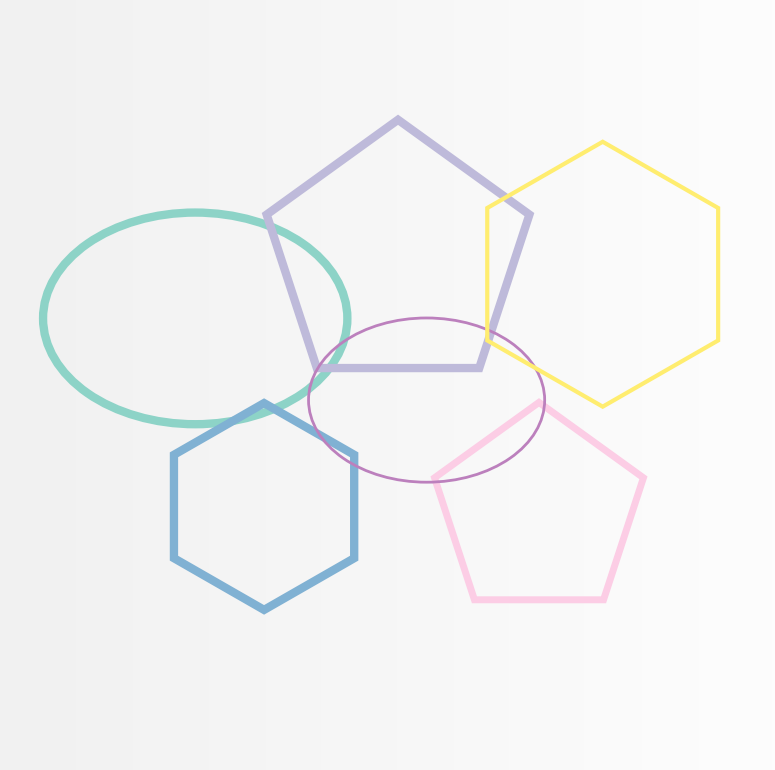[{"shape": "oval", "thickness": 3, "radius": 0.98, "center": [0.252, 0.587]}, {"shape": "pentagon", "thickness": 3, "radius": 0.89, "center": [0.514, 0.666]}, {"shape": "hexagon", "thickness": 3, "radius": 0.67, "center": [0.341, 0.342]}, {"shape": "pentagon", "thickness": 2.5, "radius": 0.71, "center": [0.695, 0.336]}, {"shape": "oval", "thickness": 1, "radius": 0.76, "center": [0.55, 0.48]}, {"shape": "hexagon", "thickness": 1.5, "radius": 0.86, "center": [0.778, 0.644]}]